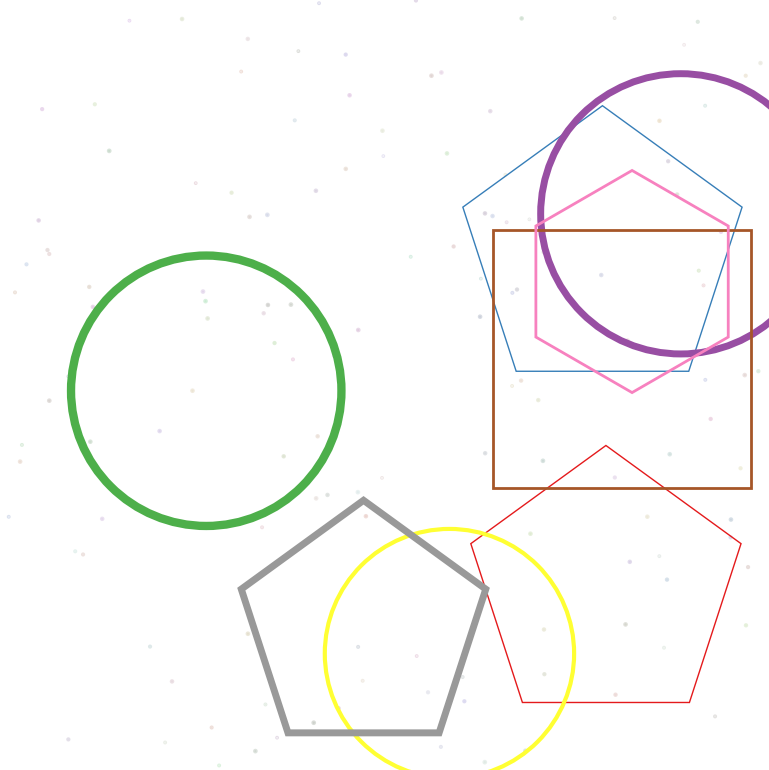[{"shape": "pentagon", "thickness": 0.5, "radius": 0.92, "center": [0.787, 0.237]}, {"shape": "pentagon", "thickness": 0.5, "radius": 0.95, "center": [0.782, 0.672]}, {"shape": "circle", "thickness": 3, "radius": 0.88, "center": [0.268, 0.493]}, {"shape": "circle", "thickness": 2.5, "radius": 0.91, "center": [0.884, 0.722]}, {"shape": "circle", "thickness": 1.5, "radius": 0.81, "center": [0.584, 0.151]}, {"shape": "square", "thickness": 1, "radius": 0.84, "center": [0.808, 0.534]}, {"shape": "hexagon", "thickness": 1, "radius": 0.72, "center": [0.821, 0.634]}, {"shape": "pentagon", "thickness": 2.5, "radius": 0.83, "center": [0.472, 0.183]}]